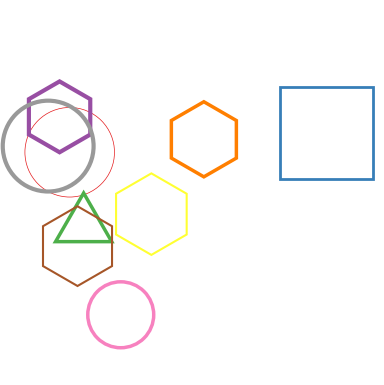[{"shape": "circle", "thickness": 0.5, "radius": 0.58, "center": [0.181, 0.605]}, {"shape": "square", "thickness": 2, "radius": 0.6, "center": [0.848, 0.654]}, {"shape": "triangle", "thickness": 2.5, "radius": 0.42, "center": [0.217, 0.414]}, {"shape": "hexagon", "thickness": 3, "radius": 0.46, "center": [0.155, 0.697]}, {"shape": "hexagon", "thickness": 2.5, "radius": 0.49, "center": [0.53, 0.638]}, {"shape": "hexagon", "thickness": 1.5, "radius": 0.53, "center": [0.393, 0.444]}, {"shape": "hexagon", "thickness": 1.5, "radius": 0.52, "center": [0.201, 0.361]}, {"shape": "circle", "thickness": 2.5, "radius": 0.43, "center": [0.314, 0.182]}, {"shape": "circle", "thickness": 3, "radius": 0.59, "center": [0.125, 0.621]}]